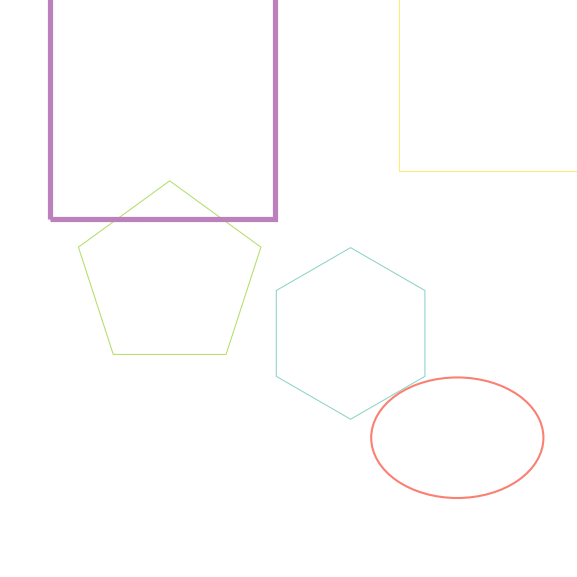[{"shape": "hexagon", "thickness": 0.5, "radius": 0.74, "center": [0.607, 0.422]}, {"shape": "oval", "thickness": 1, "radius": 0.75, "center": [0.792, 0.241]}, {"shape": "pentagon", "thickness": 0.5, "radius": 0.83, "center": [0.294, 0.52]}, {"shape": "square", "thickness": 2.5, "radius": 0.97, "center": [0.281, 0.814]}, {"shape": "square", "thickness": 0.5, "radius": 0.96, "center": [0.882, 0.894]}]